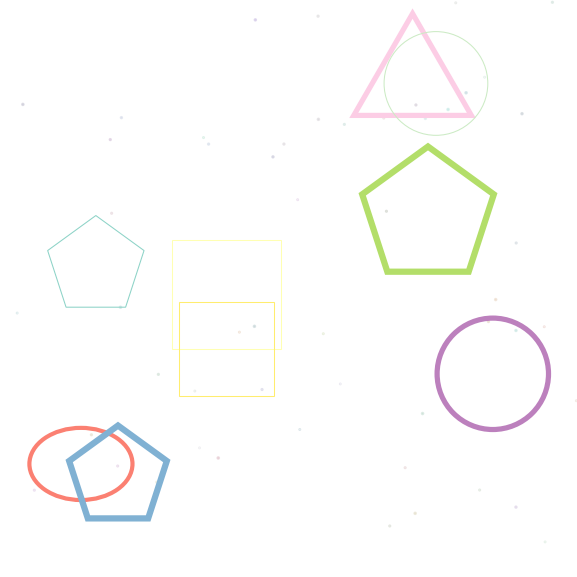[{"shape": "pentagon", "thickness": 0.5, "radius": 0.44, "center": [0.166, 0.538]}, {"shape": "square", "thickness": 0.5, "radius": 0.47, "center": [0.393, 0.489]}, {"shape": "oval", "thickness": 2, "radius": 0.45, "center": [0.14, 0.196]}, {"shape": "pentagon", "thickness": 3, "radius": 0.44, "center": [0.204, 0.173]}, {"shape": "pentagon", "thickness": 3, "radius": 0.6, "center": [0.741, 0.626]}, {"shape": "triangle", "thickness": 2.5, "radius": 0.59, "center": [0.714, 0.858]}, {"shape": "circle", "thickness": 2.5, "radius": 0.48, "center": [0.853, 0.352]}, {"shape": "circle", "thickness": 0.5, "radius": 0.45, "center": [0.755, 0.855]}, {"shape": "square", "thickness": 0.5, "radius": 0.41, "center": [0.392, 0.395]}]